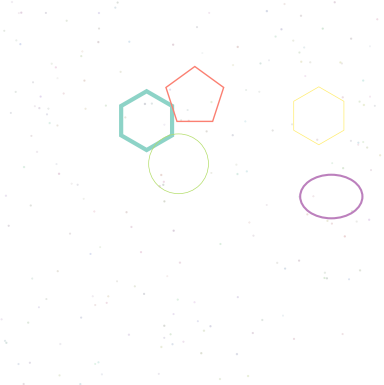[{"shape": "hexagon", "thickness": 3, "radius": 0.38, "center": [0.381, 0.687]}, {"shape": "pentagon", "thickness": 1, "radius": 0.39, "center": [0.506, 0.748]}, {"shape": "circle", "thickness": 0.5, "radius": 0.39, "center": [0.464, 0.575]}, {"shape": "oval", "thickness": 1.5, "radius": 0.4, "center": [0.861, 0.49]}, {"shape": "hexagon", "thickness": 0.5, "radius": 0.38, "center": [0.828, 0.699]}]